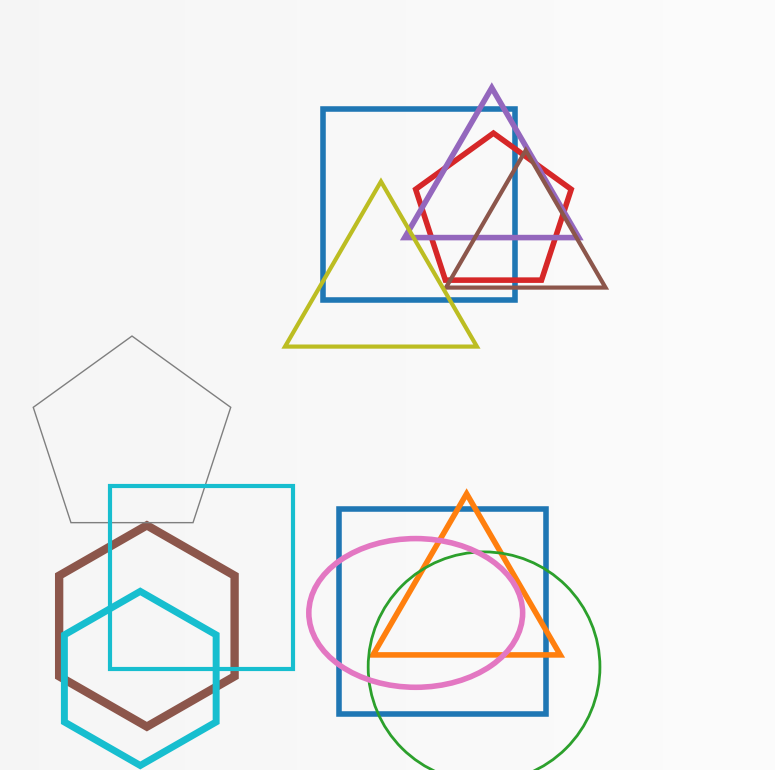[{"shape": "square", "thickness": 2, "radius": 0.62, "center": [0.541, 0.734]}, {"shape": "square", "thickness": 2, "radius": 0.67, "center": [0.571, 0.206]}, {"shape": "triangle", "thickness": 2, "radius": 0.7, "center": [0.602, 0.219]}, {"shape": "circle", "thickness": 1, "radius": 0.75, "center": [0.625, 0.134]}, {"shape": "pentagon", "thickness": 2, "radius": 0.53, "center": [0.637, 0.722]}, {"shape": "triangle", "thickness": 2, "radius": 0.65, "center": [0.635, 0.756]}, {"shape": "triangle", "thickness": 1.5, "radius": 0.59, "center": [0.678, 0.686]}, {"shape": "hexagon", "thickness": 3, "radius": 0.65, "center": [0.19, 0.187]}, {"shape": "oval", "thickness": 2, "radius": 0.69, "center": [0.536, 0.204]}, {"shape": "pentagon", "thickness": 0.5, "radius": 0.67, "center": [0.17, 0.43]}, {"shape": "triangle", "thickness": 1.5, "radius": 0.71, "center": [0.492, 0.621]}, {"shape": "square", "thickness": 1.5, "radius": 0.59, "center": [0.26, 0.25]}, {"shape": "hexagon", "thickness": 2.5, "radius": 0.57, "center": [0.181, 0.119]}]